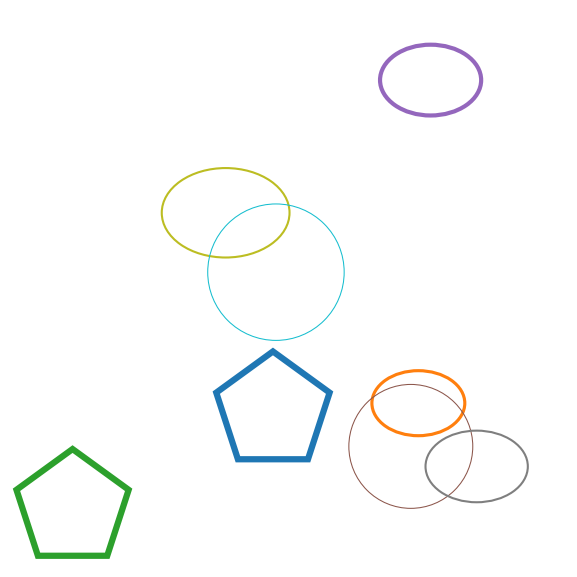[{"shape": "pentagon", "thickness": 3, "radius": 0.52, "center": [0.473, 0.287]}, {"shape": "oval", "thickness": 1.5, "radius": 0.4, "center": [0.724, 0.301]}, {"shape": "pentagon", "thickness": 3, "radius": 0.51, "center": [0.126, 0.119]}, {"shape": "oval", "thickness": 2, "radius": 0.44, "center": [0.746, 0.86]}, {"shape": "circle", "thickness": 0.5, "radius": 0.54, "center": [0.711, 0.226]}, {"shape": "oval", "thickness": 1, "radius": 0.44, "center": [0.825, 0.191]}, {"shape": "oval", "thickness": 1, "radius": 0.55, "center": [0.391, 0.631]}, {"shape": "circle", "thickness": 0.5, "radius": 0.59, "center": [0.478, 0.528]}]